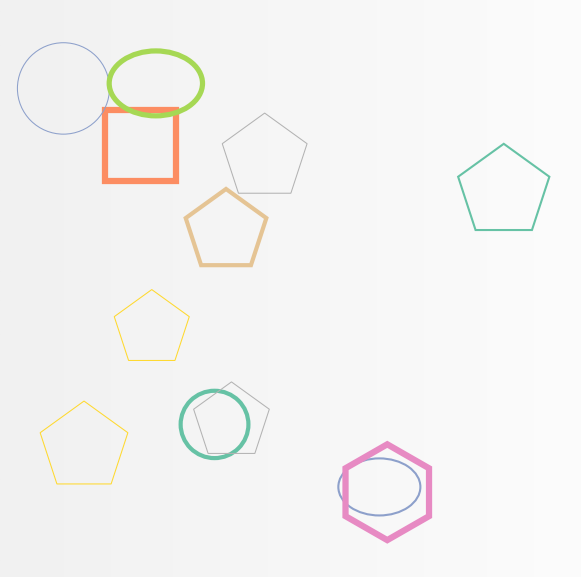[{"shape": "circle", "thickness": 2, "radius": 0.29, "center": [0.369, 0.264]}, {"shape": "pentagon", "thickness": 1, "radius": 0.41, "center": [0.867, 0.668]}, {"shape": "square", "thickness": 3, "radius": 0.31, "center": [0.242, 0.747]}, {"shape": "oval", "thickness": 1, "radius": 0.35, "center": [0.653, 0.156]}, {"shape": "circle", "thickness": 0.5, "radius": 0.4, "center": [0.109, 0.846]}, {"shape": "hexagon", "thickness": 3, "radius": 0.41, "center": [0.666, 0.147]}, {"shape": "oval", "thickness": 2.5, "radius": 0.4, "center": [0.268, 0.855]}, {"shape": "pentagon", "thickness": 0.5, "radius": 0.34, "center": [0.261, 0.43]}, {"shape": "pentagon", "thickness": 0.5, "radius": 0.4, "center": [0.145, 0.225]}, {"shape": "pentagon", "thickness": 2, "radius": 0.36, "center": [0.389, 0.599]}, {"shape": "pentagon", "thickness": 0.5, "radius": 0.34, "center": [0.398, 0.269]}, {"shape": "pentagon", "thickness": 0.5, "radius": 0.38, "center": [0.455, 0.727]}]